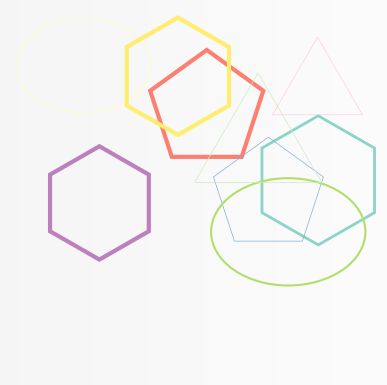[{"shape": "hexagon", "thickness": 2, "radius": 0.84, "center": [0.821, 0.532]}, {"shape": "oval", "thickness": 0.5, "radius": 0.87, "center": [0.216, 0.83]}, {"shape": "pentagon", "thickness": 3, "radius": 0.77, "center": [0.534, 0.717]}, {"shape": "pentagon", "thickness": 0.5, "radius": 0.75, "center": [0.693, 0.494]}, {"shape": "oval", "thickness": 1.5, "radius": 1.0, "center": [0.744, 0.398]}, {"shape": "triangle", "thickness": 0.5, "radius": 0.67, "center": [0.819, 0.769]}, {"shape": "hexagon", "thickness": 3, "radius": 0.74, "center": [0.257, 0.473]}, {"shape": "triangle", "thickness": 0.5, "radius": 0.95, "center": [0.666, 0.621]}, {"shape": "hexagon", "thickness": 3, "radius": 0.76, "center": [0.459, 0.802]}]